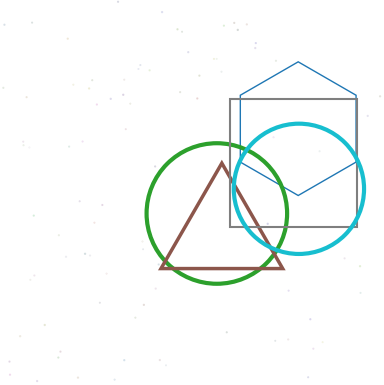[{"shape": "hexagon", "thickness": 1, "radius": 0.87, "center": [0.775, 0.666]}, {"shape": "circle", "thickness": 3, "radius": 0.91, "center": [0.563, 0.445]}, {"shape": "triangle", "thickness": 2.5, "radius": 0.91, "center": [0.576, 0.394]}, {"shape": "square", "thickness": 1.5, "radius": 0.83, "center": [0.761, 0.576]}, {"shape": "circle", "thickness": 3, "radius": 0.85, "center": [0.776, 0.51]}]